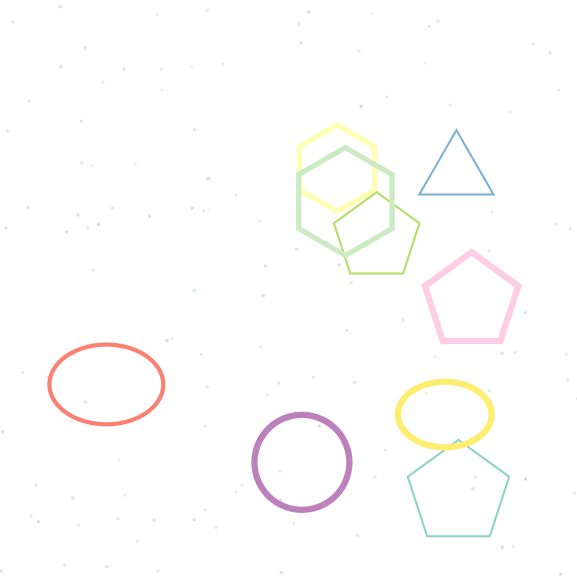[{"shape": "pentagon", "thickness": 1, "radius": 0.46, "center": [0.794, 0.145]}, {"shape": "hexagon", "thickness": 2.5, "radius": 0.38, "center": [0.584, 0.708]}, {"shape": "oval", "thickness": 2, "radius": 0.49, "center": [0.184, 0.333]}, {"shape": "triangle", "thickness": 1, "radius": 0.37, "center": [0.79, 0.699]}, {"shape": "pentagon", "thickness": 1, "radius": 0.39, "center": [0.652, 0.589]}, {"shape": "pentagon", "thickness": 3, "radius": 0.42, "center": [0.817, 0.477]}, {"shape": "circle", "thickness": 3, "radius": 0.41, "center": [0.523, 0.199]}, {"shape": "hexagon", "thickness": 2.5, "radius": 0.47, "center": [0.598, 0.65]}, {"shape": "oval", "thickness": 3, "radius": 0.41, "center": [0.77, 0.281]}]